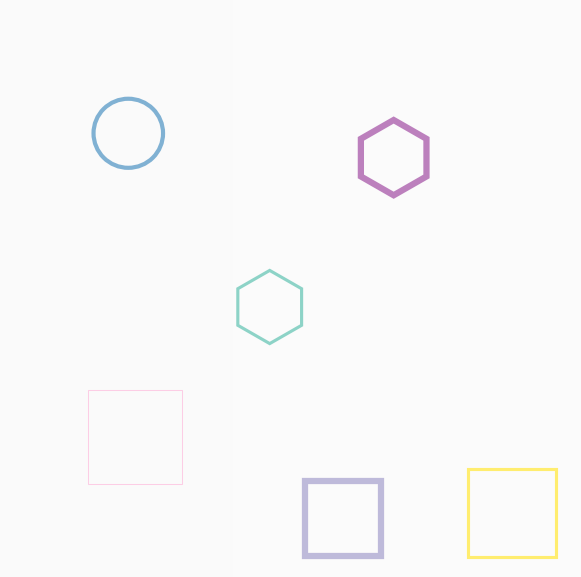[{"shape": "hexagon", "thickness": 1.5, "radius": 0.32, "center": [0.464, 0.468]}, {"shape": "square", "thickness": 3, "radius": 0.32, "center": [0.59, 0.102]}, {"shape": "circle", "thickness": 2, "radius": 0.3, "center": [0.221, 0.768]}, {"shape": "square", "thickness": 0.5, "radius": 0.4, "center": [0.232, 0.242]}, {"shape": "hexagon", "thickness": 3, "radius": 0.33, "center": [0.677, 0.726]}, {"shape": "square", "thickness": 1.5, "radius": 0.38, "center": [0.881, 0.11]}]